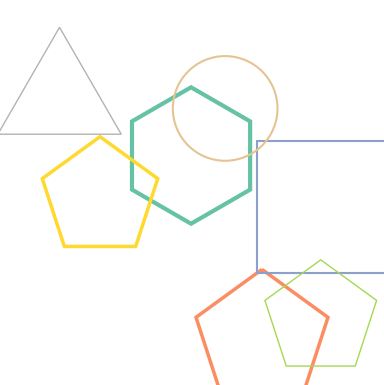[{"shape": "hexagon", "thickness": 3, "radius": 0.89, "center": [0.496, 0.596]}, {"shape": "pentagon", "thickness": 2.5, "radius": 0.9, "center": [0.681, 0.12]}, {"shape": "square", "thickness": 1.5, "radius": 0.86, "center": [0.84, 0.462]}, {"shape": "pentagon", "thickness": 1, "radius": 0.76, "center": [0.833, 0.173]}, {"shape": "pentagon", "thickness": 2.5, "radius": 0.79, "center": [0.26, 0.487]}, {"shape": "circle", "thickness": 1.5, "radius": 0.68, "center": [0.585, 0.718]}, {"shape": "triangle", "thickness": 1, "radius": 0.93, "center": [0.155, 0.744]}]